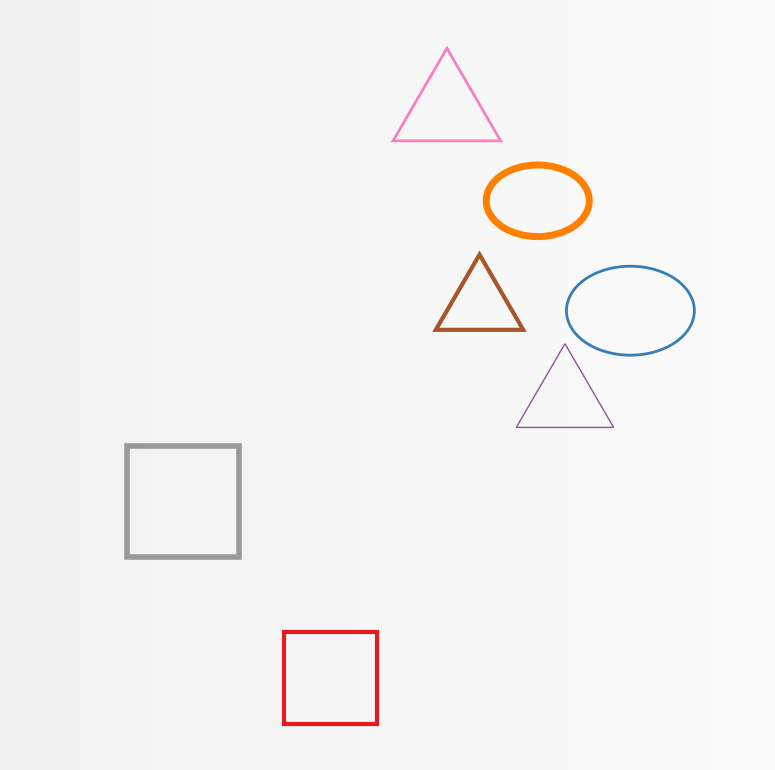[{"shape": "square", "thickness": 1.5, "radius": 0.3, "center": [0.426, 0.12]}, {"shape": "oval", "thickness": 1, "radius": 0.41, "center": [0.813, 0.597]}, {"shape": "triangle", "thickness": 0.5, "radius": 0.36, "center": [0.729, 0.481]}, {"shape": "oval", "thickness": 2.5, "radius": 0.33, "center": [0.694, 0.739]}, {"shape": "triangle", "thickness": 1.5, "radius": 0.33, "center": [0.619, 0.604]}, {"shape": "triangle", "thickness": 1, "radius": 0.4, "center": [0.577, 0.857]}, {"shape": "square", "thickness": 2, "radius": 0.36, "center": [0.236, 0.348]}]